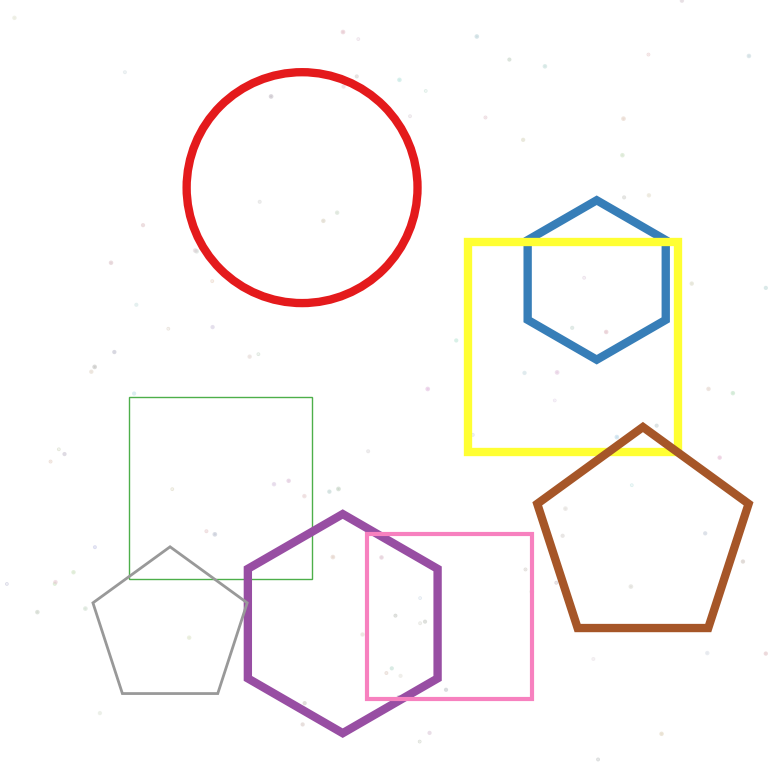[{"shape": "circle", "thickness": 3, "radius": 0.75, "center": [0.392, 0.756]}, {"shape": "hexagon", "thickness": 3, "radius": 0.52, "center": [0.775, 0.636]}, {"shape": "square", "thickness": 0.5, "radius": 0.59, "center": [0.286, 0.366]}, {"shape": "hexagon", "thickness": 3, "radius": 0.71, "center": [0.445, 0.19]}, {"shape": "square", "thickness": 3, "radius": 0.68, "center": [0.744, 0.549]}, {"shape": "pentagon", "thickness": 3, "radius": 0.72, "center": [0.835, 0.301]}, {"shape": "square", "thickness": 1.5, "radius": 0.54, "center": [0.584, 0.199]}, {"shape": "pentagon", "thickness": 1, "radius": 0.53, "center": [0.221, 0.185]}]